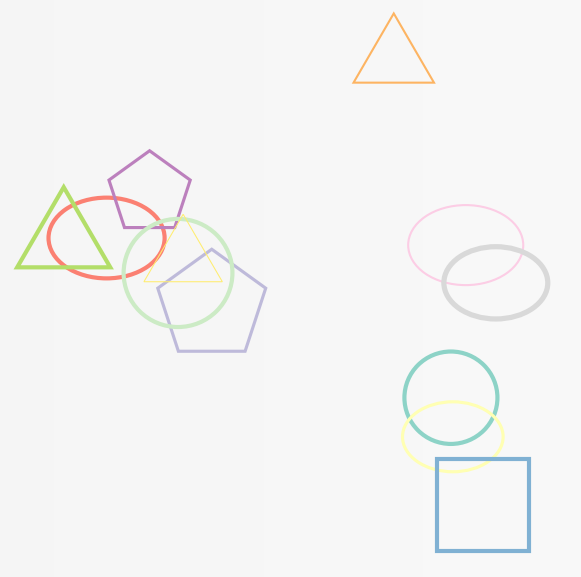[{"shape": "circle", "thickness": 2, "radius": 0.4, "center": [0.776, 0.31]}, {"shape": "oval", "thickness": 1.5, "radius": 0.43, "center": [0.779, 0.243]}, {"shape": "pentagon", "thickness": 1.5, "radius": 0.49, "center": [0.364, 0.47]}, {"shape": "oval", "thickness": 2, "radius": 0.5, "center": [0.183, 0.587]}, {"shape": "square", "thickness": 2, "radius": 0.4, "center": [0.831, 0.125]}, {"shape": "triangle", "thickness": 1, "radius": 0.4, "center": [0.677, 0.896]}, {"shape": "triangle", "thickness": 2, "radius": 0.46, "center": [0.11, 0.582]}, {"shape": "oval", "thickness": 1, "radius": 0.49, "center": [0.801, 0.575]}, {"shape": "oval", "thickness": 2.5, "radius": 0.45, "center": [0.853, 0.509]}, {"shape": "pentagon", "thickness": 1.5, "radius": 0.37, "center": [0.257, 0.665]}, {"shape": "circle", "thickness": 2, "radius": 0.47, "center": [0.306, 0.526]}, {"shape": "triangle", "thickness": 0.5, "radius": 0.39, "center": [0.315, 0.55]}]